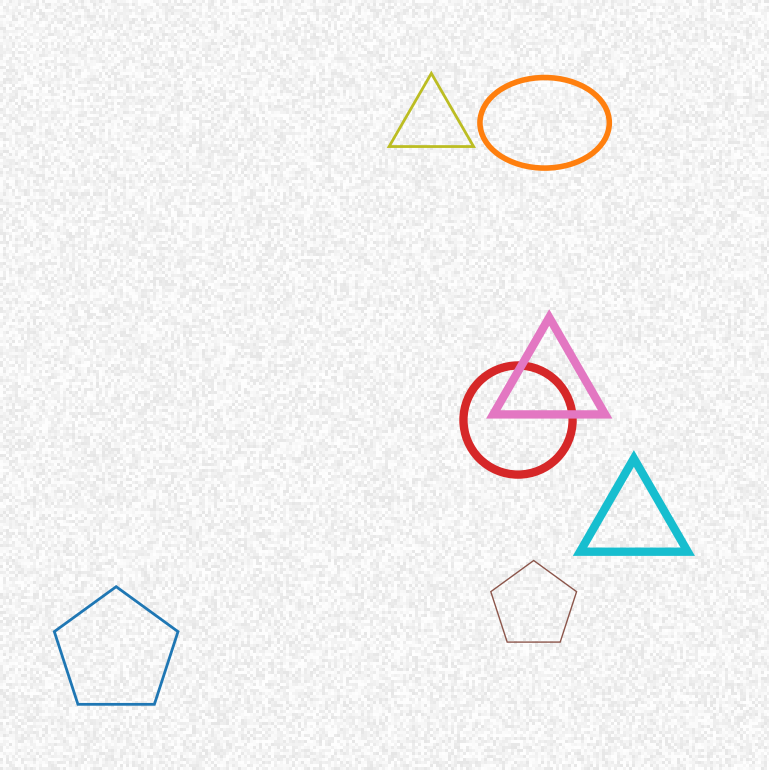[{"shape": "pentagon", "thickness": 1, "radius": 0.42, "center": [0.151, 0.154]}, {"shape": "oval", "thickness": 2, "radius": 0.42, "center": [0.707, 0.841]}, {"shape": "circle", "thickness": 3, "radius": 0.35, "center": [0.673, 0.455]}, {"shape": "pentagon", "thickness": 0.5, "radius": 0.29, "center": [0.693, 0.213]}, {"shape": "triangle", "thickness": 3, "radius": 0.42, "center": [0.713, 0.504]}, {"shape": "triangle", "thickness": 1, "radius": 0.32, "center": [0.56, 0.841]}, {"shape": "triangle", "thickness": 3, "radius": 0.4, "center": [0.823, 0.324]}]